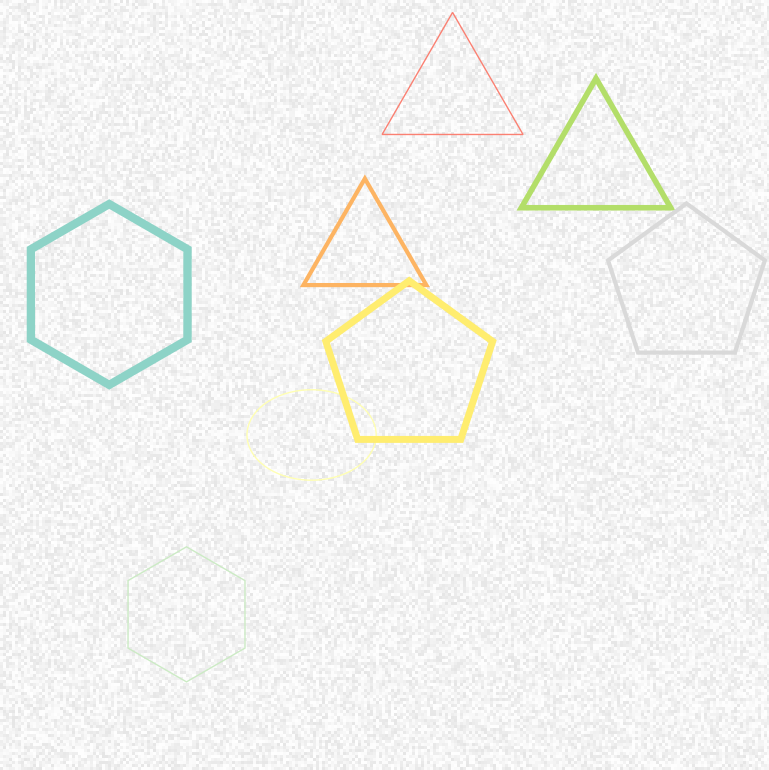[{"shape": "hexagon", "thickness": 3, "radius": 0.59, "center": [0.142, 0.618]}, {"shape": "oval", "thickness": 0.5, "radius": 0.42, "center": [0.405, 0.435]}, {"shape": "triangle", "thickness": 0.5, "radius": 0.53, "center": [0.588, 0.878]}, {"shape": "triangle", "thickness": 1.5, "radius": 0.46, "center": [0.474, 0.676]}, {"shape": "triangle", "thickness": 2, "radius": 0.56, "center": [0.774, 0.786]}, {"shape": "pentagon", "thickness": 1.5, "radius": 0.54, "center": [0.892, 0.629]}, {"shape": "hexagon", "thickness": 0.5, "radius": 0.44, "center": [0.242, 0.202]}, {"shape": "pentagon", "thickness": 2.5, "radius": 0.57, "center": [0.531, 0.521]}]